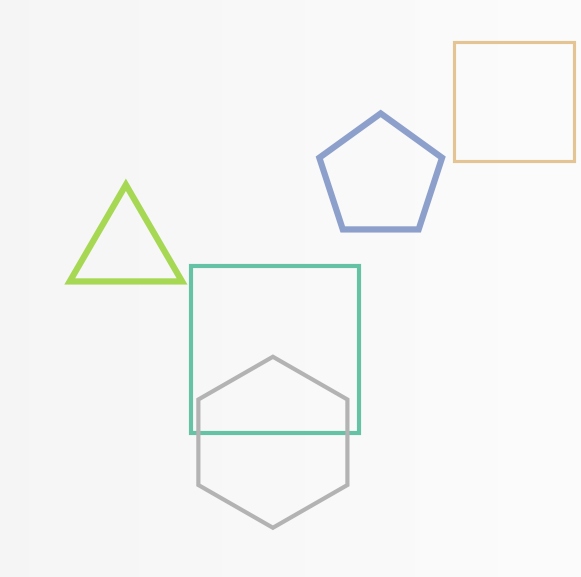[{"shape": "square", "thickness": 2, "radius": 0.72, "center": [0.473, 0.394]}, {"shape": "pentagon", "thickness": 3, "radius": 0.56, "center": [0.655, 0.692]}, {"shape": "triangle", "thickness": 3, "radius": 0.56, "center": [0.217, 0.568]}, {"shape": "square", "thickness": 1.5, "radius": 0.51, "center": [0.884, 0.823]}, {"shape": "hexagon", "thickness": 2, "radius": 0.74, "center": [0.469, 0.233]}]